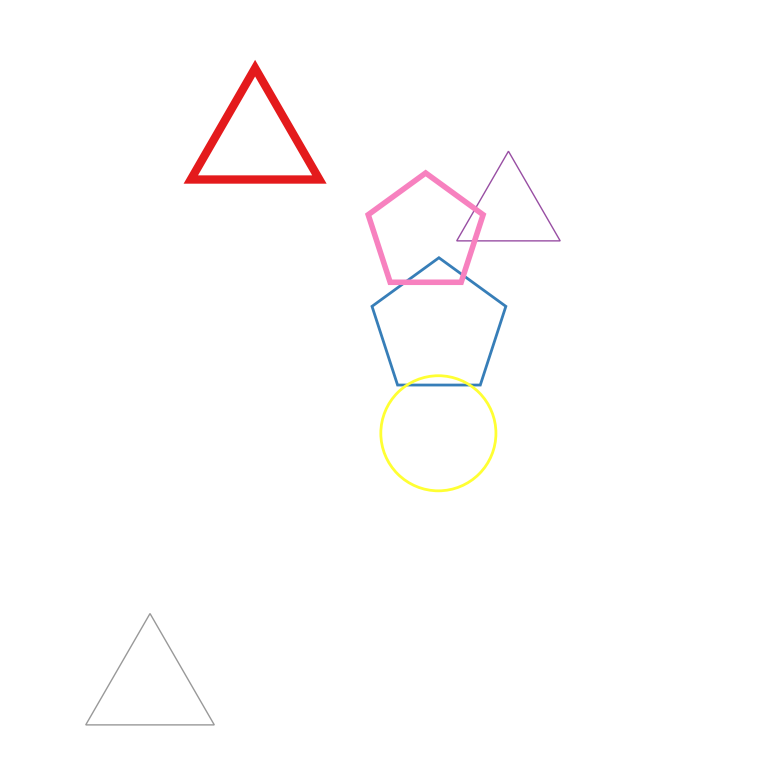[{"shape": "triangle", "thickness": 3, "radius": 0.48, "center": [0.331, 0.815]}, {"shape": "pentagon", "thickness": 1, "radius": 0.46, "center": [0.57, 0.574]}, {"shape": "triangle", "thickness": 0.5, "radius": 0.39, "center": [0.66, 0.726]}, {"shape": "circle", "thickness": 1, "radius": 0.37, "center": [0.569, 0.437]}, {"shape": "pentagon", "thickness": 2, "radius": 0.39, "center": [0.553, 0.697]}, {"shape": "triangle", "thickness": 0.5, "radius": 0.48, "center": [0.195, 0.107]}]